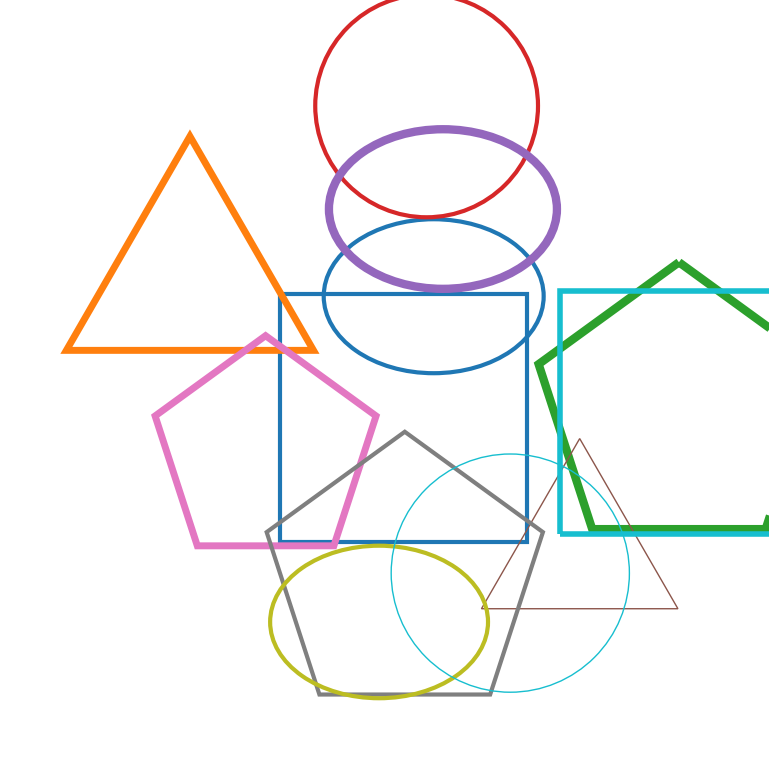[{"shape": "oval", "thickness": 1.5, "radius": 0.71, "center": [0.563, 0.615]}, {"shape": "square", "thickness": 1.5, "radius": 0.8, "center": [0.524, 0.458]}, {"shape": "triangle", "thickness": 2.5, "radius": 0.93, "center": [0.247, 0.638]}, {"shape": "pentagon", "thickness": 3, "radius": 0.96, "center": [0.882, 0.468]}, {"shape": "circle", "thickness": 1.5, "radius": 0.72, "center": [0.554, 0.862]}, {"shape": "oval", "thickness": 3, "radius": 0.74, "center": [0.575, 0.729]}, {"shape": "triangle", "thickness": 0.5, "radius": 0.74, "center": [0.753, 0.283]}, {"shape": "pentagon", "thickness": 2.5, "radius": 0.75, "center": [0.345, 0.413]}, {"shape": "pentagon", "thickness": 1.5, "radius": 0.94, "center": [0.526, 0.251]}, {"shape": "oval", "thickness": 1.5, "radius": 0.71, "center": [0.492, 0.192]}, {"shape": "square", "thickness": 2, "radius": 0.79, "center": [0.885, 0.464]}, {"shape": "circle", "thickness": 0.5, "radius": 0.77, "center": [0.663, 0.256]}]